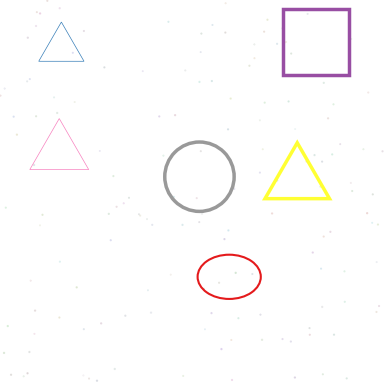[{"shape": "oval", "thickness": 1.5, "radius": 0.41, "center": [0.595, 0.281]}, {"shape": "triangle", "thickness": 0.5, "radius": 0.34, "center": [0.159, 0.875]}, {"shape": "square", "thickness": 2.5, "radius": 0.43, "center": [0.82, 0.892]}, {"shape": "triangle", "thickness": 2.5, "radius": 0.48, "center": [0.772, 0.532]}, {"shape": "triangle", "thickness": 0.5, "radius": 0.44, "center": [0.154, 0.604]}, {"shape": "circle", "thickness": 2.5, "radius": 0.45, "center": [0.518, 0.541]}]